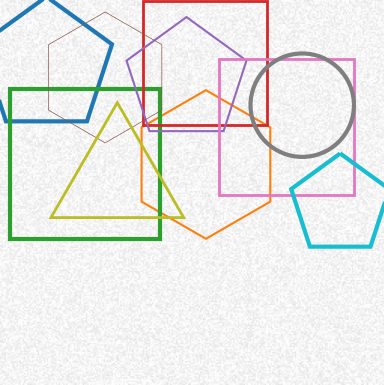[{"shape": "pentagon", "thickness": 3, "radius": 0.9, "center": [0.121, 0.83]}, {"shape": "hexagon", "thickness": 1.5, "radius": 0.97, "center": [0.535, 0.573]}, {"shape": "square", "thickness": 3, "radius": 0.98, "center": [0.221, 0.574]}, {"shape": "square", "thickness": 2, "radius": 0.8, "center": [0.532, 0.836]}, {"shape": "pentagon", "thickness": 1.5, "radius": 0.82, "center": [0.484, 0.792]}, {"shape": "hexagon", "thickness": 0.5, "radius": 0.85, "center": [0.273, 0.799]}, {"shape": "square", "thickness": 2, "radius": 0.88, "center": [0.744, 0.67]}, {"shape": "circle", "thickness": 3, "radius": 0.67, "center": [0.785, 0.727]}, {"shape": "triangle", "thickness": 2, "radius": 1.0, "center": [0.305, 0.534]}, {"shape": "pentagon", "thickness": 3, "radius": 0.67, "center": [0.884, 0.468]}]